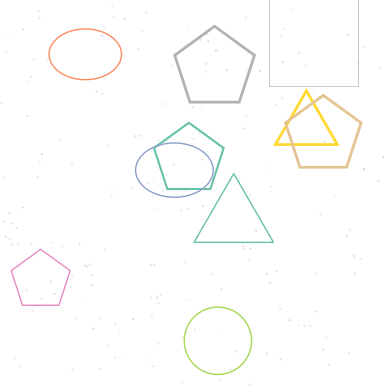[{"shape": "pentagon", "thickness": 1.5, "radius": 0.48, "center": [0.491, 0.586]}, {"shape": "triangle", "thickness": 1, "radius": 0.6, "center": [0.607, 0.43]}, {"shape": "oval", "thickness": 1, "radius": 0.47, "center": [0.222, 0.859]}, {"shape": "oval", "thickness": 1, "radius": 0.5, "center": [0.453, 0.558]}, {"shape": "pentagon", "thickness": 1, "radius": 0.4, "center": [0.106, 0.272]}, {"shape": "circle", "thickness": 1, "radius": 0.44, "center": [0.566, 0.115]}, {"shape": "triangle", "thickness": 2, "radius": 0.46, "center": [0.796, 0.671]}, {"shape": "pentagon", "thickness": 2, "radius": 0.52, "center": [0.84, 0.649]}, {"shape": "pentagon", "thickness": 2, "radius": 0.54, "center": [0.557, 0.823]}, {"shape": "square", "thickness": 0.5, "radius": 0.58, "center": [0.814, 0.893]}]